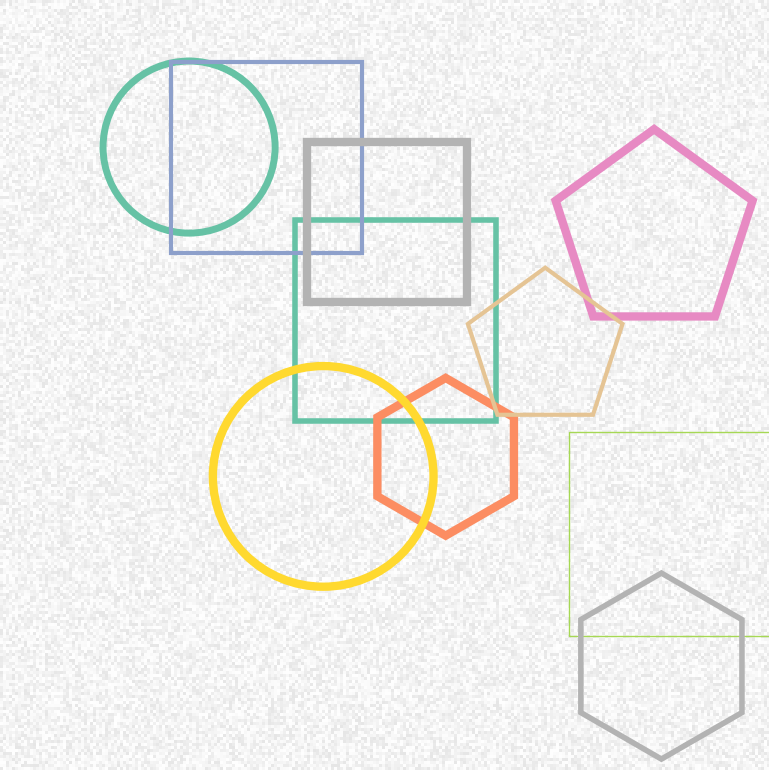[{"shape": "square", "thickness": 2, "radius": 0.65, "center": [0.514, 0.584]}, {"shape": "circle", "thickness": 2.5, "radius": 0.56, "center": [0.246, 0.809]}, {"shape": "hexagon", "thickness": 3, "radius": 0.51, "center": [0.579, 0.407]}, {"shape": "square", "thickness": 1.5, "radius": 0.62, "center": [0.346, 0.795]}, {"shape": "pentagon", "thickness": 3, "radius": 0.67, "center": [0.85, 0.698]}, {"shape": "square", "thickness": 0.5, "radius": 0.66, "center": [0.871, 0.306]}, {"shape": "circle", "thickness": 3, "radius": 0.72, "center": [0.42, 0.381]}, {"shape": "pentagon", "thickness": 1.5, "radius": 0.53, "center": [0.708, 0.547]}, {"shape": "hexagon", "thickness": 2, "radius": 0.6, "center": [0.859, 0.135]}, {"shape": "square", "thickness": 3, "radius": 0.52, "center": [0.503, 0.712]}]